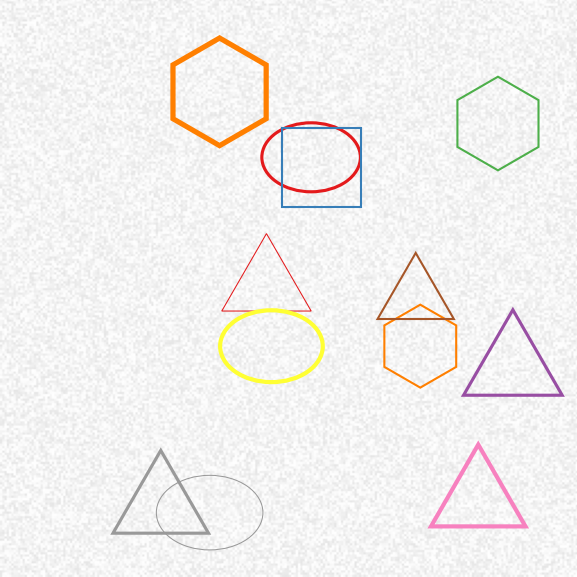[{"shape": "triangle", "thickness": 0.5, "radius": 0.45, "center": [0.461, 0.505]}, {"shape": "oval", "thickness": 1.5, "radius": 0.43, "center": [0.539, 0.727]}, {"shape": "square", "thickness": 1, "radius": 0.34, "center": [0.557, 0.708]}, {"shape": "hexagon", "thickness": 1, "radius": 0.41, "center": [0.862, 0.785]}, {"shape": "triangle", "thickness": 1.5, "radius": 0.49, "center": [0.888, 0.364]}, {"shape": "hexagon", "thickness": 2.5, "radius": 0.47, "center": [0.38, 0.84]}, {"shape": "hexagon", "thickness": 1, "radius": 0.36, "center": [0.728, 0.4]}, {"shape": "oval", "thickness": 2, "radius": 0.44, "center": [0.47, 0.4]}, {"shape": "triangle", "thickness": 1, "radius": 0.38, "center": [0.72, 0.485]}, {"shape": "triangle", "thickness": 2, "radius": 0.47, "center": [0.828, 0.135]}, {"shape": "triangle", "thickness": 1.5, "radius": 0.48, "center": [0.278, 0.124]}, {"shape": "oval", "thickness": 0.5, "radius": 0.46, "center": [0.363, 0.111]}]